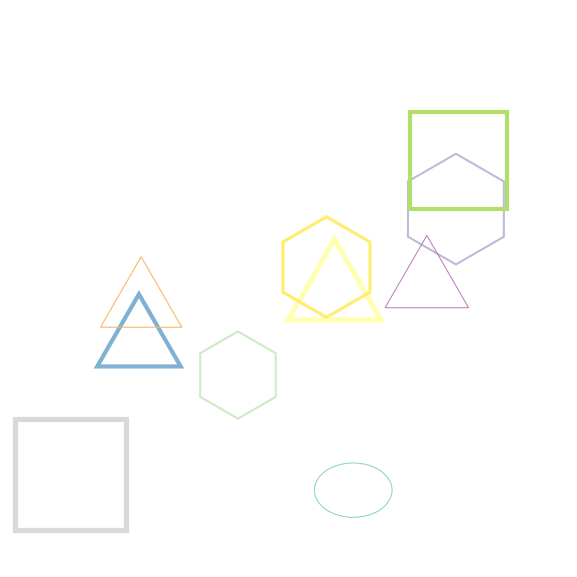[{"shape": "oval", "thickness": 0.5, "radius": 0.34, "center": [0.612, 0.15]}, {"shape": "triangle", "thickness": 2.5, "radius": 0.46, "center": [0.579, 0.492]}, {"shape": "hexagon", "thickness": 1, "radius": 0.48, "center": [0.789, 0.637]}, {"shape": "triangle", "thickness": 2, "radius": 0.42, "center": [0.241, 0.406]}, {"shape": "triangle", "thickness": 0.5, "radius": 0.41, "center": [0.244, 0.473]}, {"shape": "square", "thickness": 2, "radius": 0.42, "center": [0.793, 0.721]}, {"shape": "square", "thickness": 2.5, "radius": 0.48, "center": [0.122, 0.177]}, {"shape": "triangle", "thickness": 0.5, "radius": 0.42, "center": [0.739, 0.508]}, {"shape": "hexagon", "thickness": 1, "radius": 0.38, "center": [0.412, 0.35]}, {"shape": "hexagon", "thickness": 1.5, "radius": 0.43, "center": [0.565, 0.537]}]